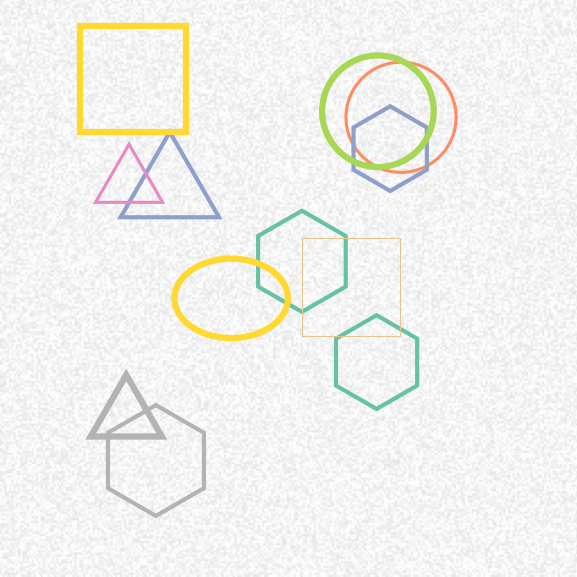[{"shape": "hexagon", "thickness": 2, "radius": 0.44, "center": [0.523, 0.547]}, {"shape": "hexagon", "thickness": 2, "radius": 0.41, "center": [0.652, 0.372]}, {"shape": "circle", "thickness": 1.5, "radius": 0.48, "center": [0.694, 0.796]}, {"shape": "triangle", "thickness": 2, "radius": 0.49, "center": [0.294, 0.672]}, {"shape": "hexagon", "thickness": 2, "radius": 0.37, "center": [0.676, 0.742]}, {"shape": "triangle", "thickness": 1.5, "radius": 0.34, "center": [0.223, 0.682]}, {"shape": "circle", "thickness": 3, "radius": 0.48, "center": [0.654, 0.806]}, {"shape": "oval", "thickness": 3, "radius": 0.49, "center": [0.4, 0.482]}, {"shape": "square", "thickness": 3, "radius": 0.46, "center": [0.23, 0.863]}, {"shape": "square", "thickness": 0.5, "radius": 0.42, "center": [0.608, 0.502]}, {"shape": "triangle", "thickness": 3, "radius": 0.36, "center": [0.219, 0.279]}, {"shape": "hexagon", "thickness": 2, "radius": 0.48, "center": [0.27, 0.202]}]